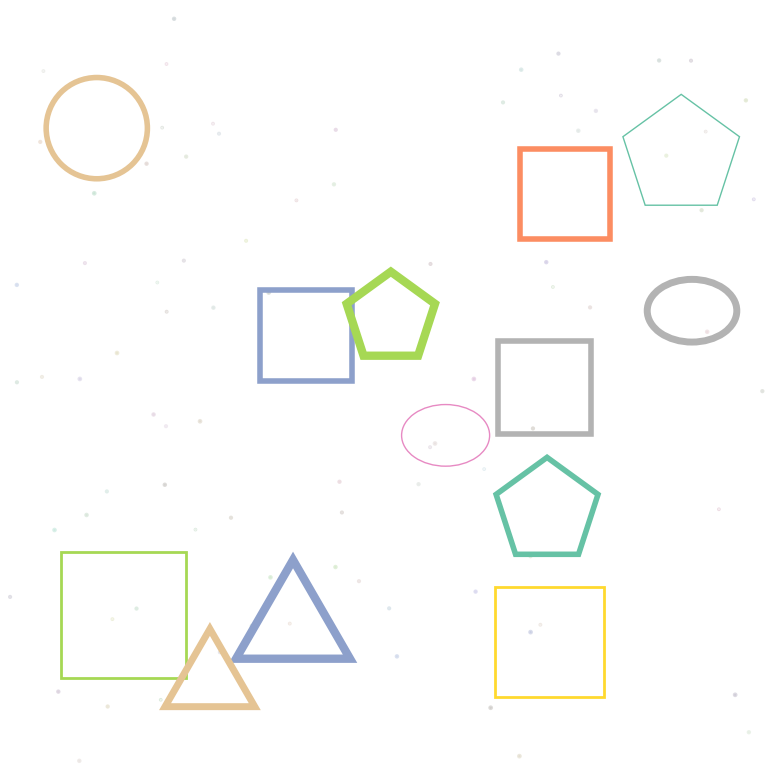[{"shape": "pentagon", "thickness": 2, "radius": 0.35, "center": [0.71, 0.336]}, {"shape": "pentagon", "thickness": 0.5, "radius": 0.4, "center": [0.885, 0.798]}, {"shape": "square", "thickness": 2, "radius": 0.29, "center": [0.734, 0.748]}, {"shape": "triangle", "thickness": 3, "radius": 0.43, "center": [0.381, 0.187]}, {"shape": "square", "thickness": 2, "radius": 0.3, "center": [0.398, 0.564]}, {"shape": "oval", "thickness": 0.5, "radius": 0.29, "center": [0.579, 0.435]}, {"shape": "square", "thickness": 1, "radius": 0.41, "center": [0.16, 0.202]}, {"shape": "pentagon", "thickness": 3, "radius": 0.3, "center": [0.508, 0.587]}, {"shape": "square", "thickness": 1, "radius": 0.36, "center": [0.714, 0.166]}, {"shape": "circle", "thickness": 2, "radius": 0.33, "center": [0.126, 0.834]}, {"shape": "triangle", "thickness": 2.5, "radius": 0.34, "center": [0.273, 0.116]}, {"shape": "oval", "thickness": 2.5, "radius": 0.29, "center": [0.899, 0.596]}, {"shape": "square", "thickness": 2, "radius": 0.3, "center": [0.707, 0.496]}]